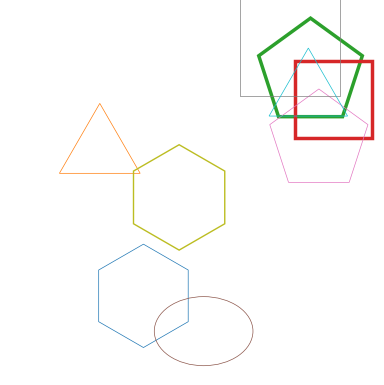[{"shape": "hexagon", "thickness": 0.5, "radius": 0.67, "center": [0.373, 0.232]}, {"shape": "triangle", "thickness": 0.5, "radius": 0.61, "center": [0.259, 0.61]}, {"shape": "pentagon", "thickness": 2.5, "radius": 0.71, "center": [0.807, 0.811]}, {"shape": "square", "thickness": 2.5, "radius": 0.5, "center": [0.867, 0.741]}, {"shape": "oval", "thickness": 0.5, "radius": 0.64, "center": [0.529, 0.14]}, {"shape": "pentagon", "thickness": 0.5, "radius": 0.67, "center": [0.828, 0.635]}, {"shape": "square", "thickness": 0.5, "radius": 0.65, "center": [0.753, 0.882]}, {"shape": "hexagon", "thickness": 1, "radius": 0.68, "center": [0.465, 0.487]}, {"shape": "triangle", "thickness": 0.5, "radius": 0.59, "center": [0.801, 0.757]}]